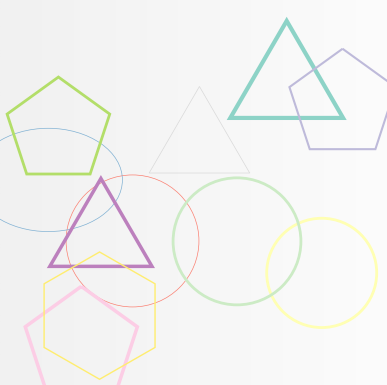[{"shape": "triangle", "thickness": 3, "radius": 0.84, "center": [0.74, 0.778]}, {"shape": "circle", "thickness": 2, "radius": 0.71, "center": [0.83, 0.291]}, {"shape": "pentagon", "thickness": 1.5, "radius": 0.72, "center": [0.884, 0.729]}, {"shape": "circle", "thickness": 0.5, "radius": 0.86, "center": [0.342, 0.374]}, {"shape": "oval", "thickness": 0.5, "radius": 0.96, "center": [0.124, 0.533]}, {"shape": "pentagon", "thickness": 2, "radius": 0.7, "center": [0.151, 0.661]}, {"shape": "pentagon", "thickness": 2.5, "radius": 0.76, "center": [0.21, 0.104]}, {"shape": "triangle", "thickness": 0.5, "radius": 0.75, "center": [0.515, 0.626]}, {"shape": "triangle", "thickness": 2.5, "radius": 0.76, "center": [0.26, 0.384]}, {"shape": "circle", "thickness": 2, "radius": 0.82, "center": [0.612, 0.373]}, {"shape": "hexagon", "thickness": 1, "radius": 0.83, "center": [0.257, 0.18]}]